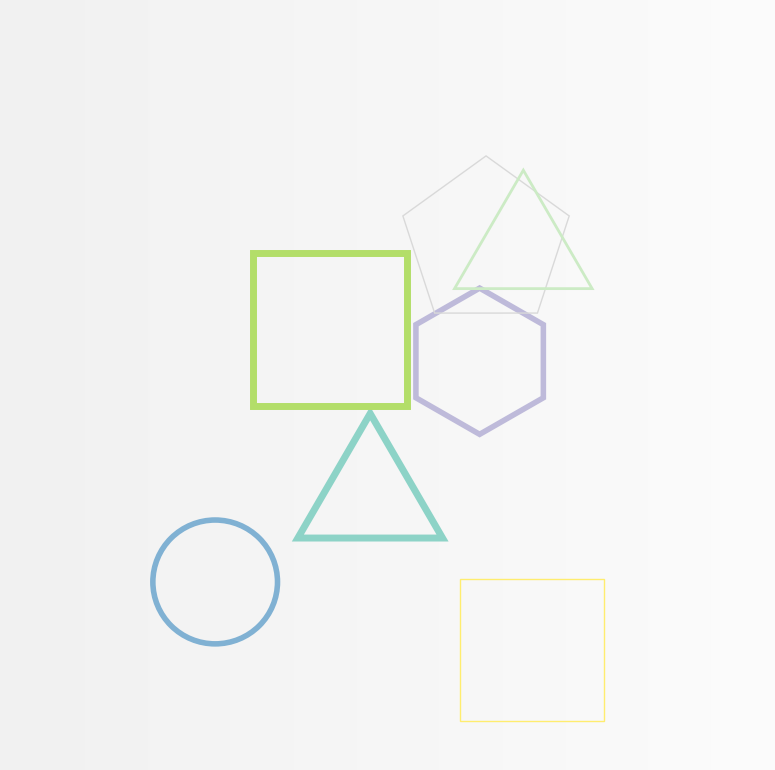[{"shape": "triangle", "thickness": 2.5, "radius": 0.54, "center": [0.478, 0.355]}, {"shape": "hexagon", "thickness": 2, "radius": 0.47, "center": [0.619, 0.531]}, {"shape": "circle", "thickness": 2, "radius": 0.4, "center": [0.278, 0.244]}, {"shape": "square", "thickness": 2.5, "radius": 0.5, "center": [0.426, 0.572]}, {"shape": "pentagon", "thickness": 0.5, "radius": 0.56, "center": [0.627, 0.685]}, {"shape": "triangle", "thickness": 1, "radius": 0.51, "center": [0.675, 0.676]}, {"shape": "square", "thickness": 0.5, "radius": 0.46, "center": [0.686, 0.156]}]